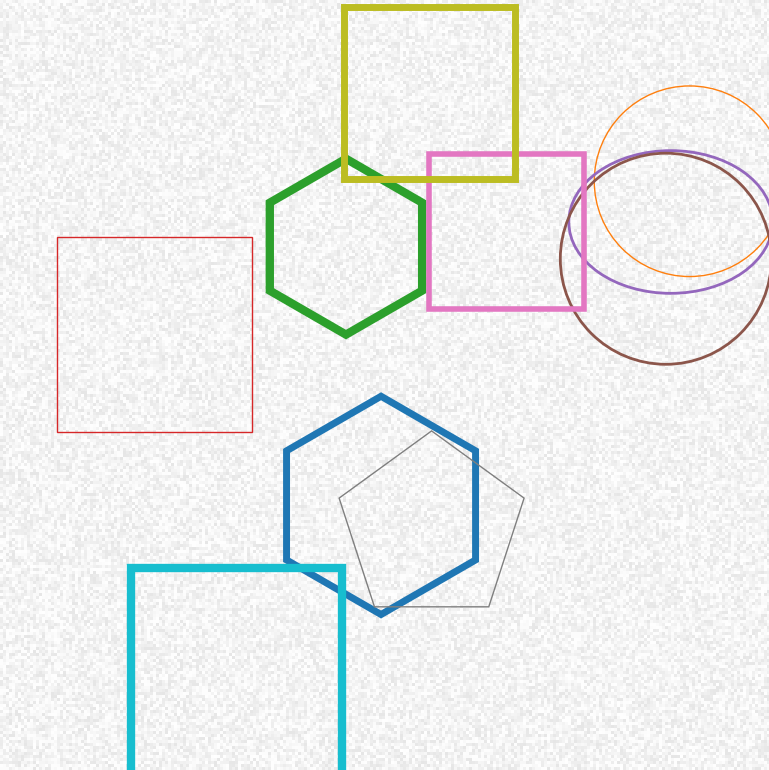[{"shape": "hexagon", "thickness": 2.5, "radius": 0.71, "center": [0.495, 0.344]}, {"shape": "circle", "thickness": 0.5, "radius": 0.62, "center": [0.896, 0.765]}, {"shape": "hexagon", "thickness": 3, "radius": 0.57, "center": [0.449, 0.68]}, {"shape": "square", "thickness": 0.5, "radius": 0.63, "center": [0.201, 0.566]}, {"shape": "oval", "thickness": 1, "radius": 0.66, "center": [0.871, 0.712]}, {"shape": "circle", "thickness": 1, "radius": 0.69, "center": [0.865, 0.664]}, {"shape": "square", "thickness": 2, "radius": 0.5, "center": [0.658, 0.7]}, {"shape": "pentagon", "thickness": 0.5, "radius": 0.63, "center": [0.561, 0.314]}, {"shape": "square", "thickness": 2.5, "radius": 0.56, "center": [0.558, 0.879]}, {"shape": "square", "thickness": 3, "radius": 0.69, "center": [0.307, 0.126]}]